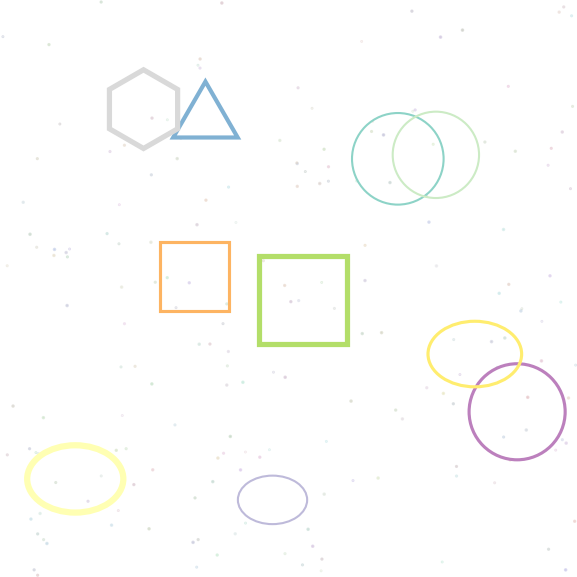[{"shape": "circle", "thickness": 1, "radius": 0.4, "center": [0.689, 0.724]}, {"shape": "oval", "thickness": 3, "radius": 0.42, "center": [0.13, 0.17]}, {"shape": "oval", "thickness": 1, "radius": 0.3, "center": [0.472, 0.134]}, {"shape": "triangle", "thickness": 2, "radius": 0.32, "center": [0.356, 0.793]}, {"shape": "square", "thickness": 1.5, "radius": 0.3, "center": [0.336, 0.52]}, {"shape": "square", "thickness": 2.5, "radius": 0.38, "center": [0.525, 0.48]}, {"shape": "hexagon", "thickness": 2.5, "radius": 0.34, "center": [0.249, 0.81]}, {"shape": "circle", "thickness": 1.5, "radius": 0.42, "center": [0.895, 0.286]}, {"shape": "circle", "thickness": 1, "radius": 0.37, "center": [0.755, 0.731]}, {"shape": "oval", "thickness": 1.5, "radius": 0.41, "center": [0.822, 0.386]}]